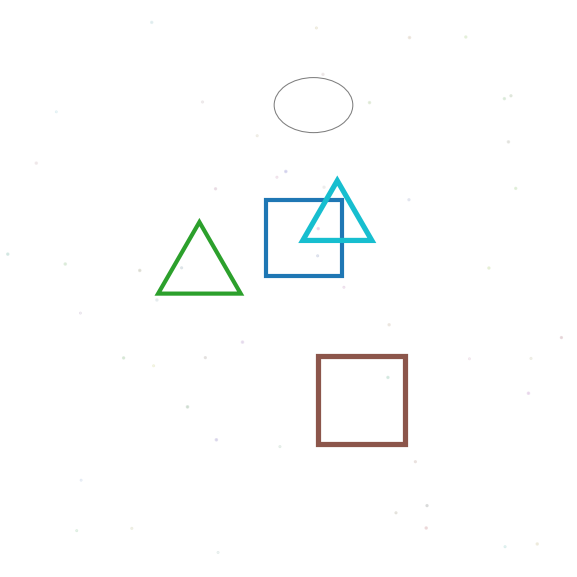[{"shape": "square", "thickness": 2, "radius": 0.33, "center": [0.526, 0.587]}, {"shape": "triangle", "thickness": 2, "radius": 0.41, "center": [0.345, 0.532]}, {"shape": "square", "thickness": 2.5, "radius": 0.38, "center": [0.626, 0.306]}, {"shape": "oval", "thickness": 0.5, "radius": 0.34, "center": [0.543, 0.817]}, {"shape": "triangle", "thickness": 2.5, "radius": 0.35, "center": [0.584, 0.617]}]